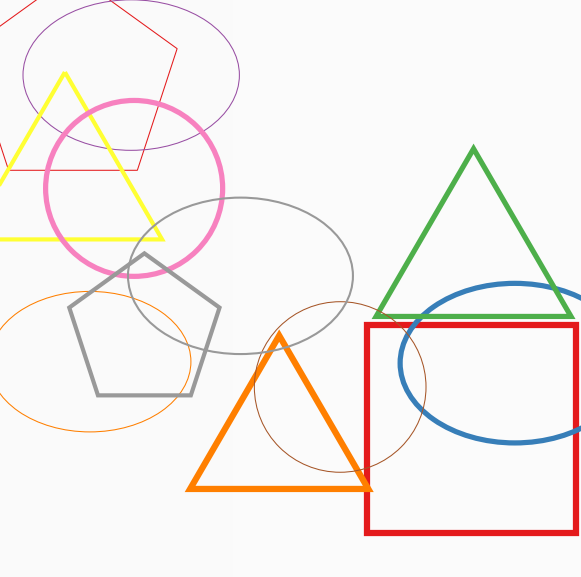[{"shape": "pentagon", "thickness": 0.5, "radius": 0.94, "center": [0.126, 0.857]}, {"shape": "square", "thickness": 3, "radius": 0.9, "center": [0.811, 0.256]}, {"shape": "oval", "thickness": 2.5, "radius": 0.99, "center": [0.886, 0.37]}, {"shape": "triangle", "thickness": 2.5, "radius": 0.97, "center": [0.815, 0.548]}, {"shape": "oval", "thickness": 0.5, "radius": 0.93, "center": [0.226, 0.869]}, {"shape": "triangle", "thickness": 3, "radius": 0.89, "center": [0.48, 0.241]}, {"shape": "oval", "thickness": 0.5, "radius": 0.87, "center": [0.155, 0.373]}, {"shape": "triangle", "thickness": 2, "radius": 0.97, "center": [0.112, 0.681]}, {"shape": "circle", "thickness": 0.5, "radius": 0.74, "center": [0.585, 0.329]}, {"shape": "circle", "thickness": 2.5, "radius": 0.76, "center": [0.231, 0.673]}, {"shape": "pentagon", "thickness": 2, "radius": 0.68, "center": [0.248, 0.424]}, {"shape": "oval", "thickness": 1, "radius": 0.97, "center": [0.414, 0.521]}]